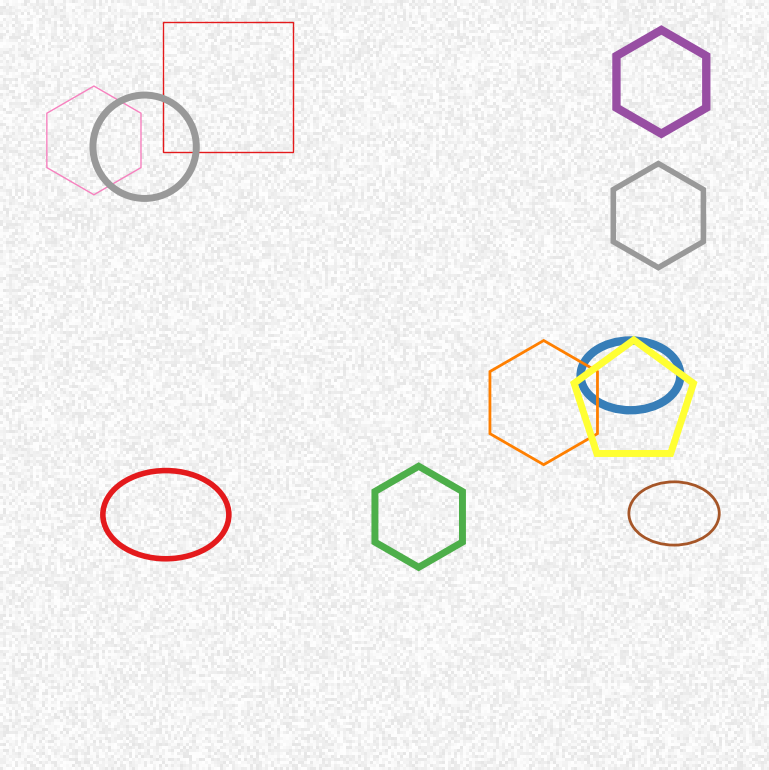[{"shape": "square", "thickness": 0.5, "radius": 0.42, "center": [0.297, 0.887]}, {"shape": "oval", "thickness": 2, "radius": 0.41, "center": [0.215, 0.332]}, {"shape": "oval", "thickness": 3, "radius": 0.32, "center": [0.819, 0.513]}, {"shape": "hexagon", "thickness": 2.5, "radius": 0.33, "center": [0.544, 0.329]}, {"shape": "hexagon", "thickness": 3, "radius": 0.34, "center": [0.859, 0.894]}, {"shape": "hexagon", "thickness": 1, "radius": 0.4, "center": [0.706, 0.477]}, {"shape": "pentagon", "thickness": 2.5, "radius": 0.41, "center": [0.823, 0.477]}, {"shape": "oval", "thickness": 1, "radius": 0.29, "center": [0.875, 0.333]}, {"shape": "hexagon", "thickness": 0.5, "radius": 0.35, "center": [0.122, 0.818]}, {"shape": "circle", "thickness": 2.5, "radius": 0.34, "center": [0.188, 0.809]}, {"shape": "hexagon", "thickness": 2, "radius": 0.34, "center": [0.855, 0.72]}]